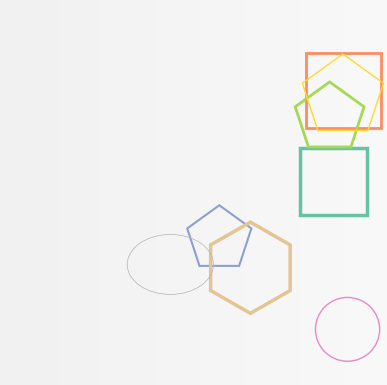[{"shape": "square", "thickness": 2.5, "radius": 0.43, "center": [0.862, 0.529]}, {"shape": "square", "thickness": 2, "radius": 0.48, "center": [0.885, 0.765]}, {"shape": "pentagon", "thickness": 1.5, "radius": 0.44, "center": [0.566, 0.38]}, {"shape": "circle", "thickness": 1, "radius": 0.41, "center": [0.897, 0.145]}, {"shape": "pentagon", "thickness": 2, "radius": 0.47, "center": [0.851, 0.694]}, {"shape": "pentagon", "thickness": 1, "radius": 0.55, "center": [0.885, 0.75]}, {"shape": "hexagon", "thickness": 2.5, "radius": 0.59, "center": [0.646, 0.305]}, {"shape": "oval", "thickness": 0.5, "radius": 0.56, "center": [0.44, 0.313]}]